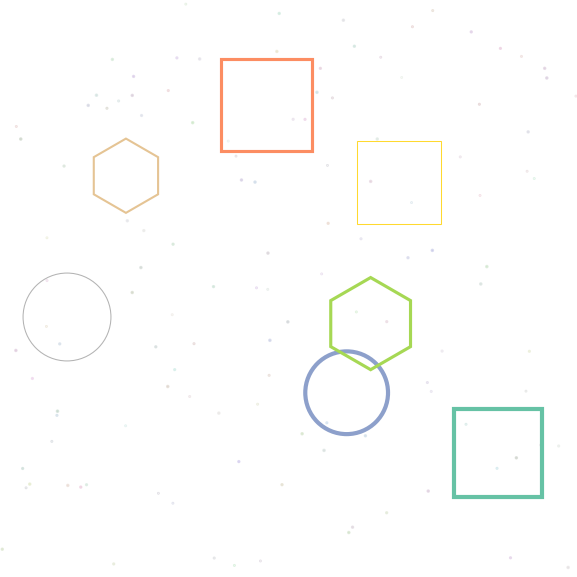[{"shape": "square", "thickness": 2, "radius": 0.38, "center": [0.862, 0.215]}, {"shape": "square", "thickness": 1.5, "radius": 0.4, "center": [0.462, 0.817]}, {"shape": "circle", "thickness": 2, "radius": 0.36, "center": [0.6, 0.319]}, {"shape": "hexagon", "thickness": 1.5, "radius": 0.4, "center": [0.642, 0.439]}, {"shape": "square", "thickness": 0.5, "radius": 0.36, "center": [0.69, 0.683]}, {"shape": "hexagon", "thickness": 1, "radius": 0.32, "center": [0.218, 0.695]}, {"shape": "circle", "thickness": 0.5, "radius": 0.38, "center": [0.116, 0.45]}]